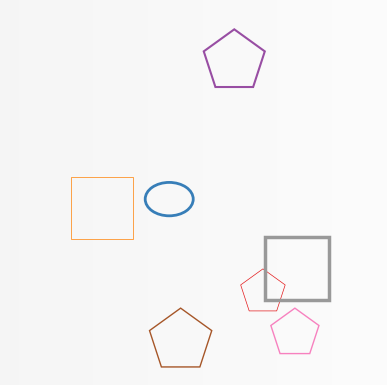[{"shape": "pentagon", "thickness": 0.5, "radius": 0.3, "center": [0.679, 0.241]}, {"shape": "oval", "thickness": 2, "radius": 0.31, "center": [0.437, 0.483]}, {"shape": "pentagon", "thickness": 1.5, "radius": 0.41, "center": [0.605, 0.841]}, {"shape": "square", "thickness": 0.5, "radius": 0.4, "center": [0.264, 0.46]}, {"shape": "pentagon", "thickness": 1, "radius": 0.42, "center": [0.466, 0.115]}, {"shape": "pentagon", "thickness": 1, "radius": 0.33, "center": [0.761, 0.134]}, {"shape": "square", "thickness": 2.5, "radius": 0.41, "center": [0.767, 0.303]}]